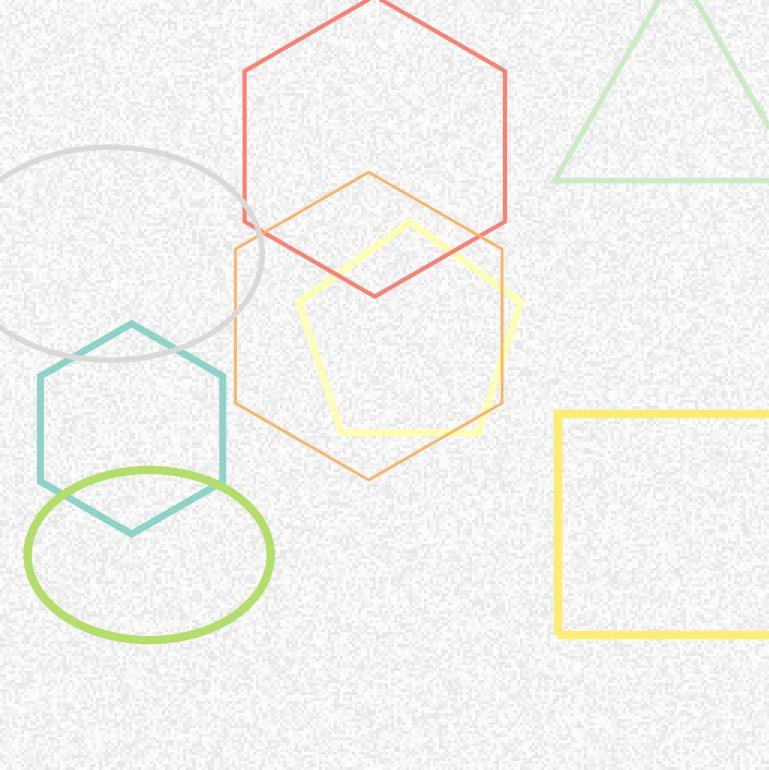[{"shape": "hexagon", "thickness": 2.5, "radius": 0.68, "center": [0.171, 0.443]}, {"shape": "pentagon", "thickness": 2.5, "radius": 0.76, "center": [0.532, 0.561]}, {"shape": "hexagon", "thickness": 1.5, "radius": 0.98, "center": [0.487, 0.81]}, {"shape": "hexagon", "thickness": 1, "radius": 1.0, "center": [0.479, 0.576]}, {"shape": "oval", "thickness": 3, "radius": 0.79, "center": [0.194, 0.279]}, {"shape": "oval", "thickness": 2, "radius": 0.99, "center": [0.143, 0.67]}, {"shape": "triangle", "thickness": 2, "radius": 0.92, "center": [0.88, 0.857]}, {"shape": "square", "thickness": 3, "radius": 0.72, "center": [0.868, 0.319]}]